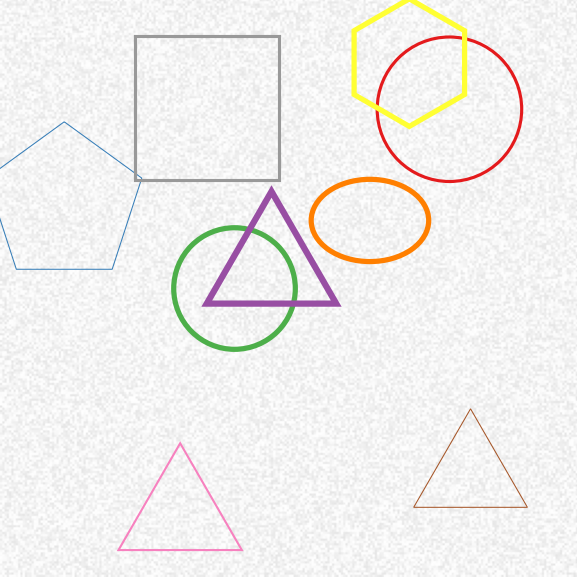[{"shape": "circle", "thickness": 1.5, "radius": 0.63, "center": [0.778, 0.81]}, {"shape": "pentagon", "thickness": 0.5, "radius": 0.71, "center": [0.111, 0.647]}, {"shape": "circle", "thickness": 2.5, "radius": 0.53, "center": [0.406, 0.5]}, {"shape": "triangle", "thickness": 3, "radius": 0.65, "center": [0.47, 0.538]}, {"shape": "oval", "thickness": 2.5, "radius": 0.51, "center": [0.641, 0.617]}, {"shape": "hexagon", "thickness": 2.5, "radius": 0.55, "center": [0.709, 0.891]}, {"shape": "triangle", "thickness": 0.5, "radius": 0.57, "center": [0.815, 0.178]}, {"shape": "triangle", "thickness": 1, "radius": 0.62, "center": [0.312, 0.108]}, {"shape": "square", "thickness": 1.5, "radius": 0.62, "center": [0.358, 0.812]}]